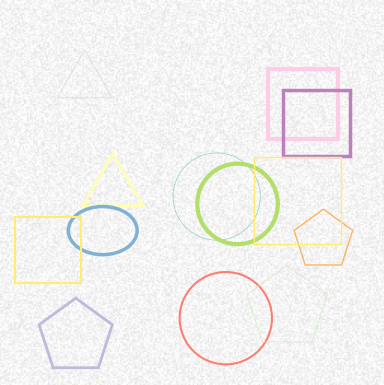[{"shape": "circle", "thickness": 0.5, "radius": 0.57, "center": [0.563, 0.49]}, {"shape": "triangle", "thickness": 2, "radius": 0.45, "center": [0.293, 0.511]}, {"shape": "pentagon", "thickness": 2, "radius": 0.5, "center": [0.197, 0.126]}, {"shape": "circle", "thickness": 1.5, "radius": 0.6, "center": [0.587, 0.174]}, {"shape": "oval", "thickness": 2.5, "radius": 0.45, "center": [0.267, 0.401]}, {"shape": "pentagon", "thickness": 1, "radius": 0.4, "center": [0.84, 0.377]}, {"shape": "circle", "thickness": 3, "radius": 0.52, "center": [0.617, 0.47]}, {"shape": "square", "thickness": 3, "radius": 0.45, "center": [0.787, 0.73]}, {"shape": "triangle", "thickness": 0.5, "radius": 0.41, "center": [0.22, 0.787]}, {"shape": "square", "thickness": 2.5, "radius": 0.43, "center": [0.823, 0.681]}, {"shape": "pentagon", "thickness": 0.5, "radius": 0.55, "center": [0.746, 0.201]}, {"shape": "square", "thickness": 1.5, "radius": 0.42, "center": [0.124, 0.35]}, {"shape": "square", "thickness": 1, "radius": 0.56, "center": [0.772, 0.479]}]